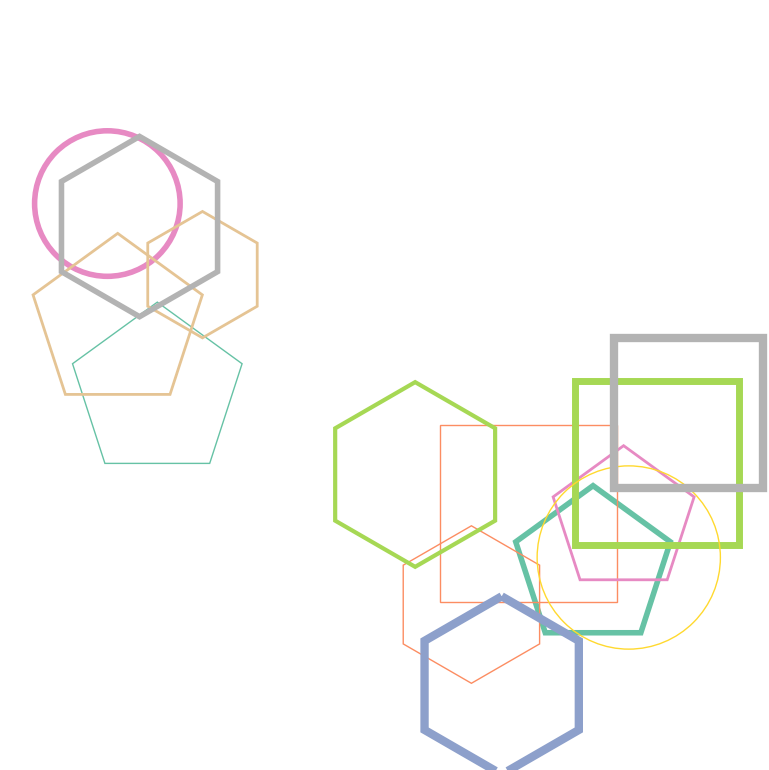[{"shape": "pentagon", "thickness": 2, "radius": 0.53, "center": [0.77, 0.264]}, {"shape": "pentagon", "thickness": 0.5, "radius": 0.58, "center": [0.204, 0.492]}, {"shape": "hexagon", "thickness": 0.5, "radius": 0.51, "center": [0.612, 0.215]}, {"shape": "square", "thickness": 0.5, "radius": 0.57, "center": [0.687, 0.333]}, {"shape": "hexagon", "thickness": 3, "radius": 0.58, "center": [0.652, 0.11]}, {"shape": "pentagon", "thickness": 1, "radius": 0.48, "center": [0.81, 0.325]}, {"shape": "circle", "thickness": 2, "radius": 0.47, "center": [0.139, 0.736]}, {"shape": "hexagon", "thickness": 1.5, "radius": 0.6, "center": [0.539, 0.384]}, {"shape": "square", "thickness": 2.5, "radius": 0.53, "center": [0.854, 0.399]}, {"shape": "circle", "thickness": 0.5, "radius": 0.59, "center": [0.817, 0.276]}, {"shape": "hexagon", "thickness": 1, "radius": 0.41, "center": [0.263, 0.643]}, {"shape": "pentagon", "thickness": 1, "radius": 0.58, "center": [0.153, 0.581]}, {"shape": "hexagon", "thickness": 2, "radius": 0.59, "center": [0.181, 0.706]}, {"shape": "square", "thickness": 3, "radius": 0.48, "center": [0.894, 0.464]}]